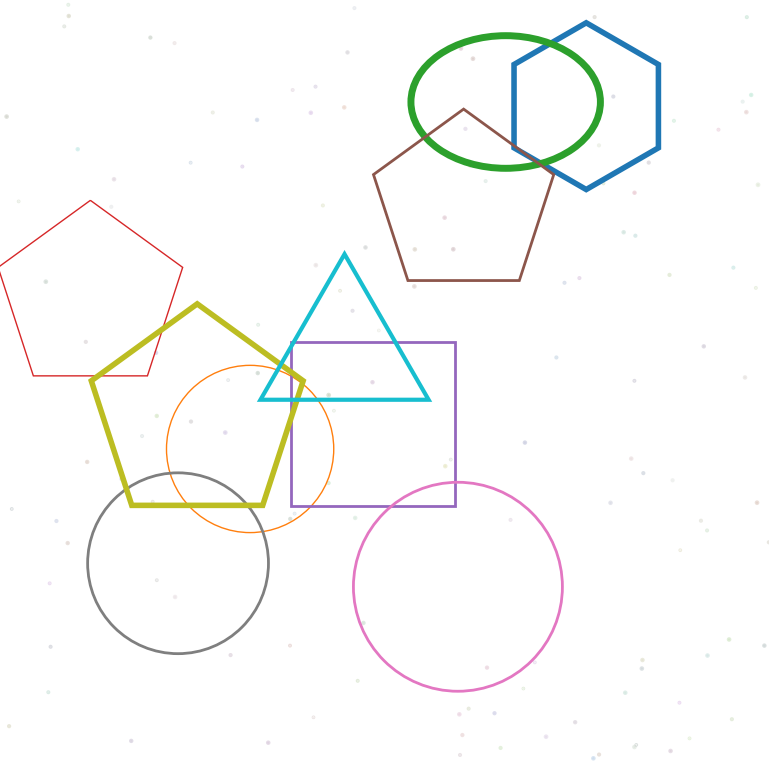[{"shape": "hexagon", "thickness": 2, "radius": 0.54, "center": [0.761, 0.862]}, {"shape": "circle", "thickness": 0.5, "radius": 0.54, "center": [0.325, 0.417]}, {"shape": "oval", "thickness": 2.5, "radius": 0.62, "center": [0.657, 0.868]}, {"shape": "pentagon", "thickness": 0.5, "radius": 0.63, "center": [0.117, 0.614]}, {"shape": "square", "thickness": 1, "radius": 0.53, "center": [0.484, 0.45]}, {"shape": "pentagon", "thickness": 1, "radius": 0.62, "center": [0.602, 0.735]}, {"shape": "circle", "thickness": 1, "radius": 0.68, "center": [0.595, 0.238]}, {"shape": "circle", "thickness": 1, "radius": 0.59, "center": [0.231, 0.269]}, {"shape": "pentagon", "thickness": 2, "radius": 0.72, "center": [0.256, 0.461]}, {"shape": "triangle", "thickness": 1.5, "radius": 0.63, "center": [0.447, 0.544]}]